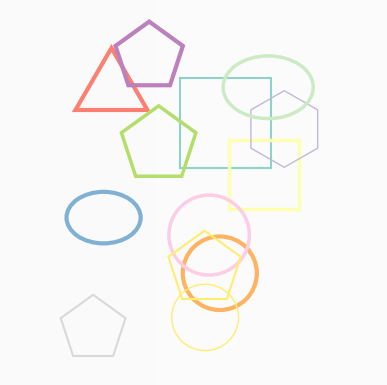[{"shape": "square", "thickness": 1.5, "radius": 0.58, "center": [0.582, 0.681]}, {"shape": "square", "thickness": 2.5, "radius": 0.45, "center": [0.681, 0.547]}, {"shape": "hexagon", "thickness": 1, "radius": 0.5, "center": [0.734, 0.665]}, {"shape": "triangle", "thickness": 3, "radius": 0.54, "center": [0.288, 0.768]}, {"shape": "oval", "thickness": 3, "radius": 0.48, "center": [0.267, 0.435]}, {"shape": "circle", "thickness": 3, "radius": 0.48, "center": [0.567, 0.29]}, {"shape": "pentagon", "thickness": 2.5, "radius": 0.51, "center": [0.409, 0.624]}, {"shape": "circle", "thickness": 2.5, "radius": 0.52, "center": [0.54, 0.389]}, {"shape": "pentagon", "thickness": 1.5, "radius": 0.44, "center": [0.24, 0.146]}, {"shape": "pentagon", "thickness": 3, "radius": 0.46, "center": [0.385, 0.853]}, {"shape": "oval", "thickness": 2.5, "radius": 0.58, "center": [0.692, 0.773]}, {"shape": "pentagon", "thickness": 1.5, "radius": 0.49, "center": [0.528, 0.303]}, {"shape": "circle", "thickness": 1, "radius": 0.43, "center": [0.529, 0.176]}]